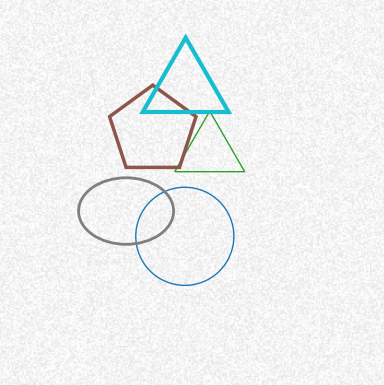[{"shape": "circle", "thickness": 1, "radius": 0.64, "center": [0.48, 0.386]}, {"shape": "triangle", "thickness": 1, "radius": 0.52, "center": [0.545, 0.607]}, {"shape": "pentagon", "thickness": 2.5, "radius": 0.59, "center": [0.397, 0.661]}, {"shape": "oval", "thickness": 2, "radius": 0.62, "center": [0.327, 0.452]}, {"shape": "triangle", "thickness": 3, "radius": 0.64, "center": [0.482, 0.773]}]